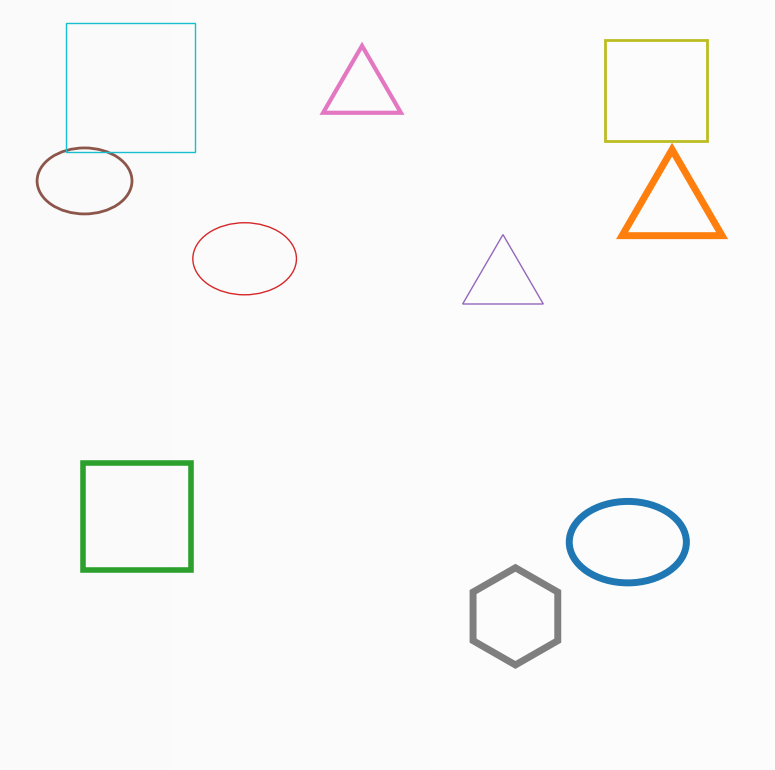[{"shape": "oval", "thickness": 2.5, "radius": 0.38, "center": [0.81, 0.296]}, {"shape": "triangle", "thickness": 2.5, "radius": 0.37, "center": [0.867, 0.731]}, {"shape": "square", "thickness": 2, "radius": 0.35, "center": [0.177, 0.329]}, {"shape": "oval", "thickness": 0.5, "radius": 0.33, "center": [0.316, 0.664]}, {"shape": "triangle", "thickness": 0.5, "radius": 0.3, "center": [0.649, 0.635]}, {"shape": "oval", "thickness": 1, "radius": 0.31, "center": [0.109, 0.765]}, {"shape": "triangle", "thickness": 1.5, "radius": 0.29, "center": [0.467, 0.883]}, {"shape": "hexagon", "thickness": 2.5, "radius": 0.32, "center": [0.665, 0.2]}, {"shape": "square", "thickness": 1, "radius": 0.33, "center": [0.847, 0.883]}, {"shape": "square", "thickness": 0.5, "radius": 0.42, "center": [0.169, 0.887]}]